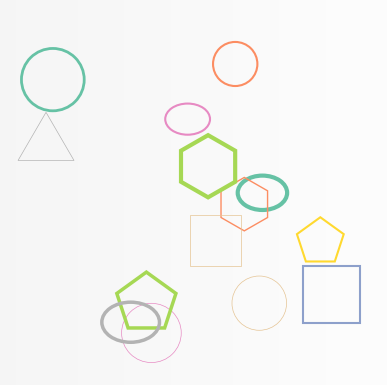[{"shape": "circle", "thickness": 2, "radius": 0.4, "center": [0.136, 0.793]}, {"shape": "oval", "thickness": 3, "radius": 0.32, "center": [0.677, 0.499]}, {"shape": "circle", "thickness": 1.5, "radius": 0.29, "center": [0.607, 0.834]}, {"shape": "hexagon", "thickness": 1, "radius": 0.35, "center": [0.63, 0.47]}, {"shape": "square", "thickness": 1.5, "radius": 0.37, "center": [0.855, 0.235]}, {"shape": "circle", "thickness": 0.5, "radius": 0.38, "center": [0.391, 0.135]}, {"shape": "oval", "thickness": 1.5, "radius": 0.29, "center": [0.484, 0.691]}, {"shape": "pentagon", "thickness": 2.5, "radius": 0.4, "center": [0.378, 0.213]}, {"shape": "hexagon", "thickness": 3, "radius": 0.4, "center": [0.537, 0.568]}, {"shape": "pentagon", "thickness": 1.5, "radius": 0.32, "center": [0.827, 0.372]}, {"shape": "square", "thickness": 0.5, "radius": 0.33, "center": [0.556, 0.376]}, {"shape": "circle", "thickness": 0.5, "radius": 0.35, "center": [0.669, 0.213]}, {"shape": "triangle", "thickness": 0.5, "radius": 0.42, "center": [0.119, 0.625]}, {"shape": "oval", "thickness": 2.5, "radius": 0.37, "center": [0.337, 0.163]}]